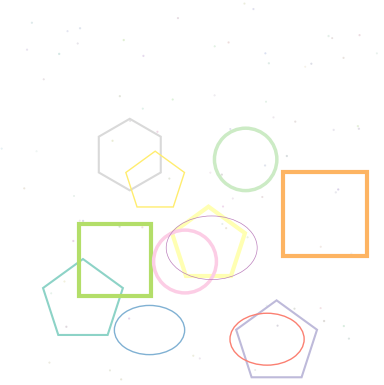[{"shape": "pentagon", "thickness": 1.5, "radius": 0.55, "center": [0.215, 0.218]}, {"shape": "pentagon", "thickness": 3, "radius": 0.5, "center": [0.542, 0.364]}, {"shape": "pentagon", "thickness": 1.5, "radius": 0.55, "center": [0.718, 0.109]}, {"shape": "oval", "thickness": 1, "radius": 0.48, "center": [0.694, 0.119]}, {"shape": "oval", "thickness": 1, "radius": 0.46, "center": [0.388, 0.143]}, {"shape": "square", "thickness": 3, "radius": 0.54, "center": [0.844, 0.444]}, {"shape": "square", "thickness": 3, "radius": 0.47, "center": [0.299, 0.325]}, {"shape": "circle", "thickness": 2.5, "radius": 0.41, "center": [0.481, 0.321]}, {"shape": "hexagon", "thickness": 1.5, "radius": 0.46, "center": [0.337, 0.599]}, {"shape": "oval", "thickness": 0.5, "radius": 0.59, "center": [0.55, 0.356]}, {"shape": "circle", "thickness": 2.5, "radius": 0.41, "center": [0.638, 0.586]}, {"shape": "pentagon", "thickness": 1, "radius": 0.4, "center": [0.403, 0.527]}]